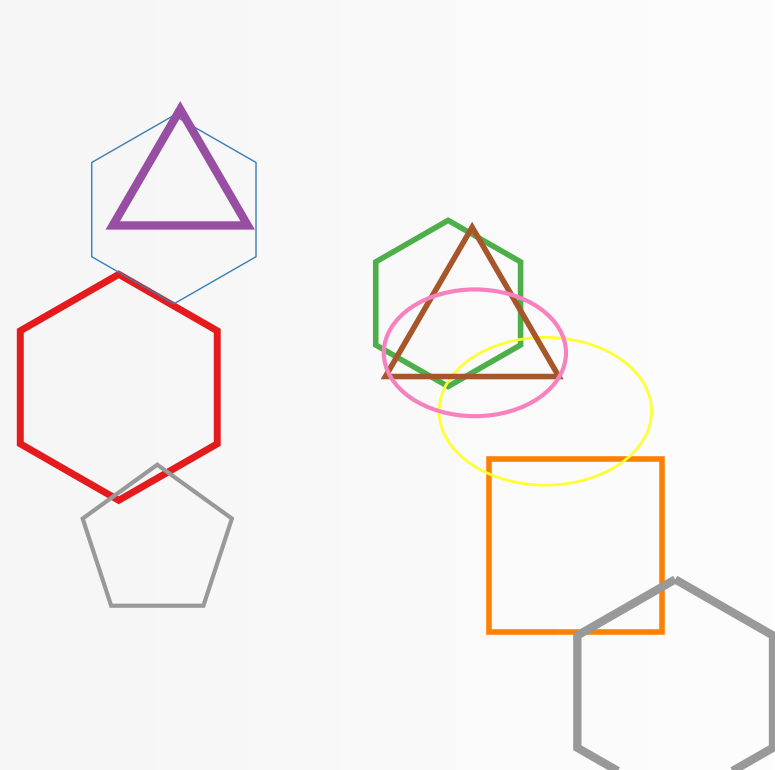[{"shape": "hexagon", "thickness": 2.5, "radius": 0.73, "center": [0.153, 0.497]}, {"shape": "hexagon", "thickness": 0.5, "radius": 0.61, "center": [0.224, 0.728]}, {"shape": "hexagon", "thickness": 2, "radius": 0.54, "center": [0.578, 0.606]}, {"shape": "triangle", "thickness": 3, "radius": 0.5, "center": [0.233, 0.757]}, {"shape": "square", "thickness": 2, "radius": 0.56, "center": [0.743, 0.292]}, {"shape": "oval", "thickness": 1, "radius": 0.69, "center": [0.704, 0.466]}, {"shape": "triangle", "thickness": 2, "radius": 0.65, "center": [0.609, 0.576]}, {"shape": "oval", "thickness": 1.5, "radius": 0.59, "center": [0.613, 0.542]}, {"shape": "pentagon", "thickness": 1.5, "radius": 0.51, "center": [0.203, 0.295]}, {"shape": "hexagon", "thickness": 3, "radius": 0.73, "center": [0.871, 0.102]}]